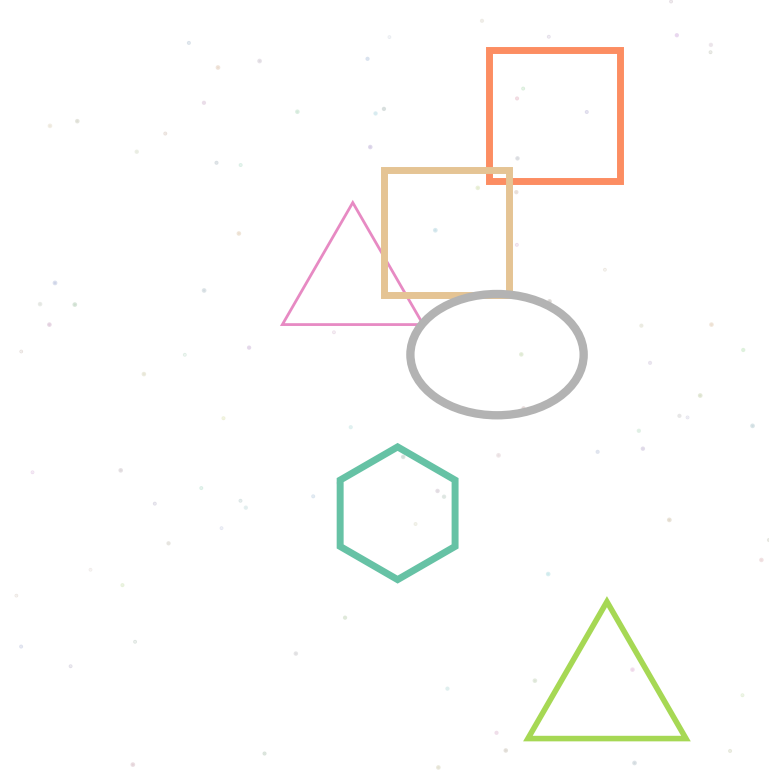[{"shape": "hexagon", "thickness": 2.5, "radius": 0.43, "center": [0.516, 0.333]}, {"shape": "square", "thickness": 2.5, "radius": 0.43, "center": [0.72, 0.85]}, {"shape": "triangle", "thickness": 1, "radius": 0.53, "center": [0.458, 0.631]}, {"shape": "triangle", "thickness": 2, "radius": 0.59, "center": [0.788, 0.1]}, {"shape": "square", "thickness": 2.5, "radius": 0.41, "center": [0.58, 0.698]}, {"shape": "oval", "thickness": 3, "radius": 0.56, "center": [0.646, 0.539]}]